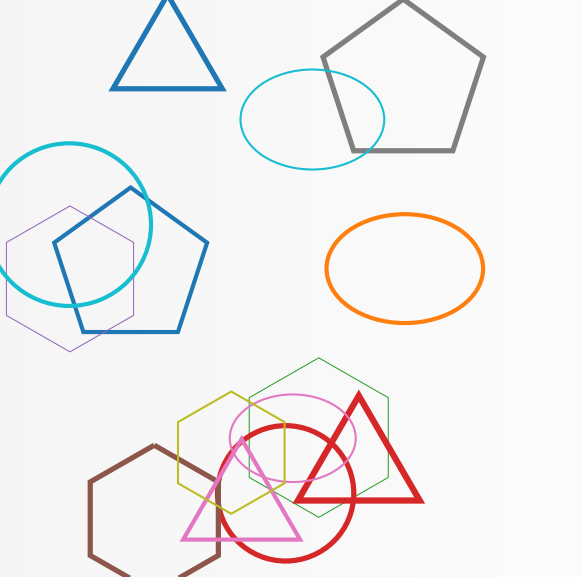[{"shape": "pentagon", "thickness": 2, "radius": 0.69, "center": [0.225, 0.536]}, {"shape": "triangle", "thickness": 2.5, "radius": 0.54, "center": [0.288, 0.9]}, {"shape": "oval", "thickness": 2, "radius": 0.67, "center": [0.696, 0.534]}, {"shape": "hexagon", "thickness": 0.5, "radius": 0.69, "center": [0.548, 0.241]}, {"shape": "triangle", "thickness": 3, "radius": 0.6, "center": [0.617, 0.193]}, {"shape": "circle", "thickness": 2.5, "radius": 0.59, "center": [0.491, 0.145]}, {"shape": "hexagon", "thickness": 0.5, "radius": 0.63, "center": [0.12, 0.516]}, {"shape": "hexagon", "thickness": 2.5, "radius": 0.64, "center": [0.265, 0.101]}, {"shape": "triangle", "thickness": 2, "radius": 0.58, "center": [0.416, 0.123]}, {"shape": "oval", "thickness": 1, "radius": 0.54, "center": [0.504, 0.24]}, {"shape": "pentagon", "thickness": 2.5, "radius": 0.73, "center": [0.694, 0.855]}, {"shape": "hexagon", "thickness": 1, "radius": 0.53, "center": [0.398, 0.215]}, {"shape": "circle", "thickness": 2, "radius": 0.7, "center": [0.119, 0.61]}, {"shape": "oval", "thickness": 1, "radius": 0.62, "center": [0.537, 0.792]}]